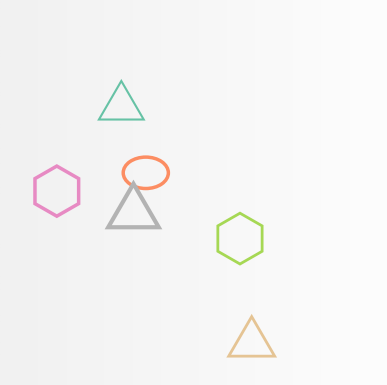[{"shape": "triangle", "thickness": 1.5, "radius": 0.33, "center": [0.313, 0.723]}, {"shape": "oval", "thickness": 2.5, "radius": 0.29, "center": [0.376, 0.551]}, {"shape": "hexagon", "thickness": 2.5, "radius": 0.33, "center": [0.147, 0.504]}, {"shape": "hexagon", "thickness": 2, "radius": 0.33, "center": [0.619, 0.38]}, {"shape": "triangle", "thickness": 2, "radius": 0.34, "center": [0.65, 0.109]}, {"shape": "triangle", "thickness": 3, "radius": 0.38, "center": [0.344, 0.447]}]